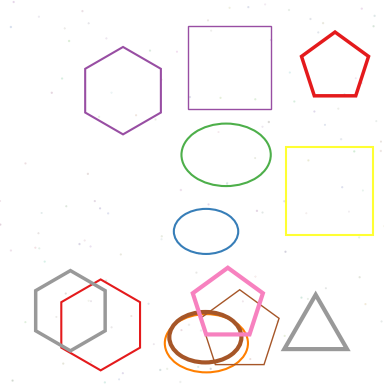[{"shape": "pentagon", "thickness": 2.5, "radius": 0.46, "center": [0.87, 0.825]}, {"shape": "hexagon", "thickness": 1.5, "radius": 0.59, "center": [0.261, 0.156]}, {"shape": "oval", "thickness": 1.5, "radius": 0.42, "center": [0.535, 0.399]}, {"shape": "oval", "thickness": 1.5, "radius": 0.58, "center": [0.587, 0.598]}, {"shape": "hexagon", "thickness": 1.5, "radius": 0.57, "center": [0.32, 0.764]}, {"shape": "square", "thickness": 1, "radius": 0.54, "center": [0.596, 0.825]}, {"shape": "oval", "thickness": 1.5, "radius": 0.54, "center": [0.536, 0.108]}, {"shape": "square", "thickness": 1.5, "radius": 0.57, "center": [0.856, 0.504]}, {"shape": "pentagon", "thickness": 1, "radius": 0.54, "center": [0.623, 0.14]}, {"shape": "oval", "thickness": 3, "radius": 0.47, "center": [0.533, 0.124]}, {"shape": "pentagon", "thickness": 3, "radius": 0.48, "center": [0.592, 0.209]}, {"shape": "hexagon", "thickness": 2.5, "radius": 0.52, "center": [0.183, 0.193]}, {"shape": "triangle", "thickness": 3, "radius": 0.47, "center": [0.82, 0.14]}]